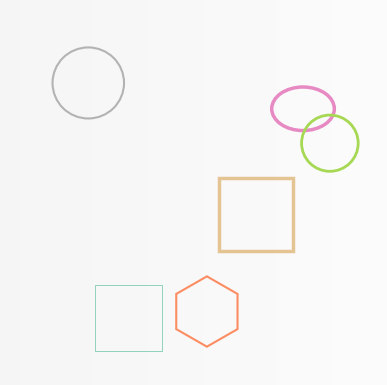[{"shape": "square", "thickness": 0.5, "radius": 0.43, "center": [0.331, 0.175]}, {"shape": "hexagon", "thickness": 1.5, "radius": 0.46, "center": [0.534, 0.191]}, {"shape": "oval", "thickness": 2.5, "radius": 0.4, "center": [0.782, 0.717]}, {"shape": "circle", "thickness": 2, "radius": 0.37, "center": [0.851, 0.628]}, {"shape": "square", "thickness": 2.5, "radius": 0.47, "center": [0.66, 0.444]}, {"shape": "circle", "thickness": 1.5, "radius": 0.46, "center": [0.228, 0.785]}]